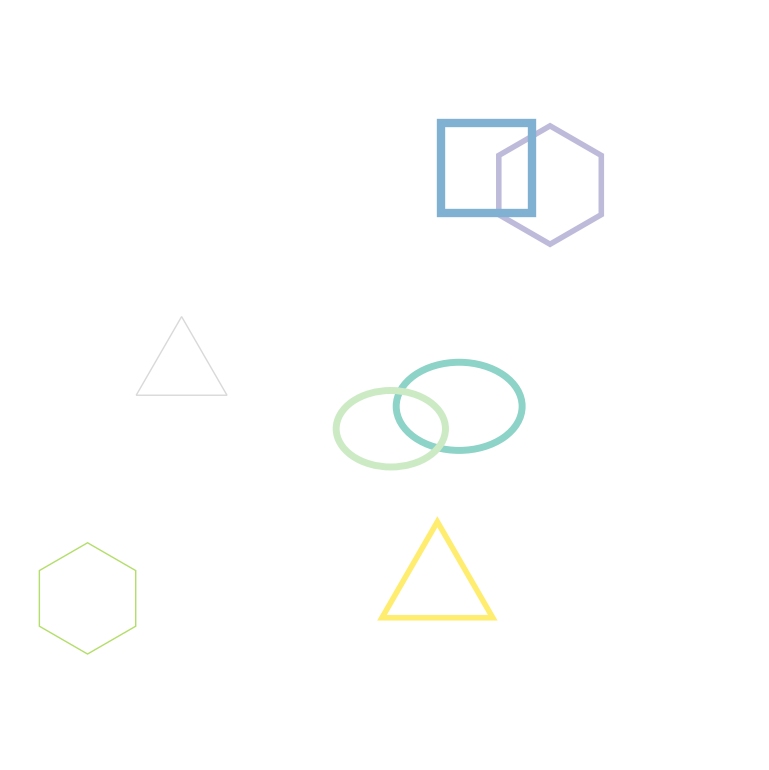[{"shape": "oval", "thickness": 2.5, "radius": 0.41, "center": [0.596, 0.472]}, {"shape": "hexagon", "thickness": 2, "radius": 0.38, "center": [0.714, 0.76]}, {"shape": "square", "thickness": 3, "radius": 0.29, "center": [0.632, 0.782]}, {"shape": "hexagon", "thickness": 0.5, "radius": 0.36, "center": [0.114, 0.223]}, {"shape": "triangle", "thickness": 0.5, "radius": 0.34, "center": [0.236, 0.521]}, {"shape": "oval", "thickness": 2.5, "radius": 0.35, "center": [0.508, 0.443]}, {"shape": "triangle", "thickness": 2, "radius": 0.42, "center": [0.568, 0.239]}]